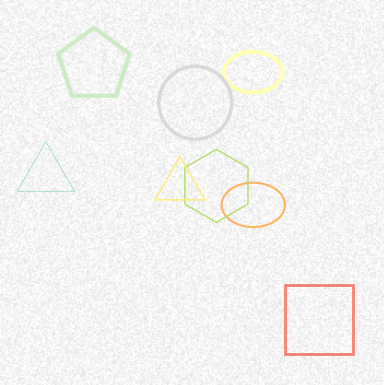[{"shape": "triangle", "thickness": 0.5, "radius": 0.43, "center": [0.119, 0.546]}, {"shape": "oval", "thickness": 3, "radius": 0.38, "center": [0.657, 0.813]}, {"shape": "square", "thickness": 2, "radius": 0.45, "center": [0.829, 0.17]}, {"shape": "oval", "thickness": 1.5, "radius": 0.41, "center": [0.658, 0.468]}, {"shape": "hexagon", "thickness": 1, "radius": 0.47, "center": [0.562, 0.517]}, {"shape": "circle", "thickness": 2.5, "radius": 0.47, "center": [0.507, 0.733]}, {"shape": "pentagon", "thickness": 3, "radius": 0.49, "center": [0.244, 0.83]}, {"shape": "triangle", "thickness": 1, "radius": 0.37, "center": [0.468, 0.518]}]